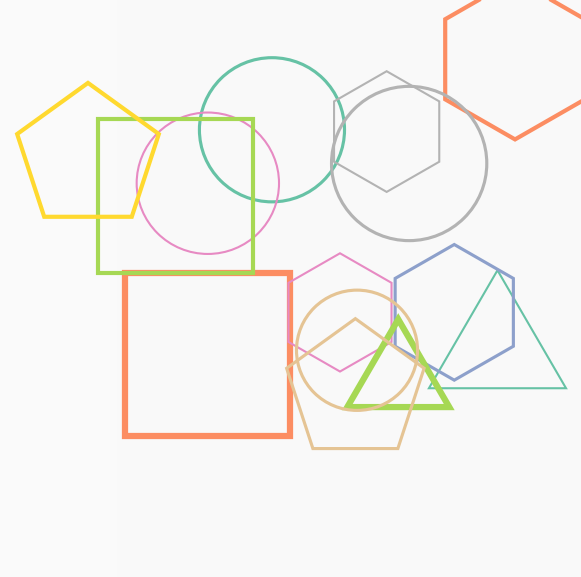[{"shape": "circle", "thickness": 1.5, "radius": 0.62, "center": [0.468, 0.774]}, {"shape": "triangle", "thickness": 1, "radius": 0.68, "center": [0.856, 0.395]}, {"shape": "hexagon", "thickness": 2, "radius": 0.69, "center": [0.886, 0.896]}, {"shape": "square", "thickness": 3, "radius": 0.71, "center": [0.357, 0.386]}, {"shape": "hexagon", "thickness": 1.5, "radius": 0.59, "center": [0.782, 0.458]}, {"shape": "hexagon", "thickness": 1, "radius": 0.51, "center": [0.585, 0.458]}, {"shape": "circle", "thickness": 1, "radius": 0.61, "center": [0.358, 0.682]}, {"shape": "square", "thickness": 2, "radius": 0.67, "center": [0.301, 0.66]}, {"shape": "triangle", "thickness": 3, "radius": 0.51, "center": [0.685, 0.345]}, {"shape": "pentagon", "thickness": 2, "radius": 0.64, "center": [0.151, 0.727]}, {"shape": "circle", "thickness": 1.5, "radius": 0.52, "center": [0.614, 0.393]}, {"shape": "pentagon", "thickness": 1.5, "radius": 0.62, "center": [0.611, 0.323]}, {"shape": "circle", "thickness": 1.5, "radius": 0.67, "center": [0.704, 0.716]}, {"shape": "hexagon", "thickness": 1, "radius": 0.52, "center": [0.665, 0.771]}]